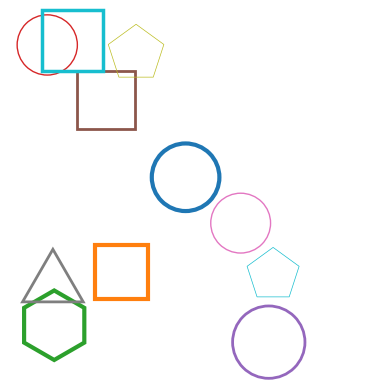[{"shape": "circle", "thickness": 3, "radius": 0.44, "center": [0.482, 0.54]}, {"shape": "square", "thickness": 3, "radius": 0.35, "center": [0.315, 0.293]}, {"shape": "hexagon", "thickness": 3, "radius": 0.45, "center": [0.141, 0.155]}, {"shape": "circle", "thickness": 1, "radius": 0.39, "center": [0.123, 0.883]}, {"shape": "circle", "thickness": 2, "radius": 0.47, "center": [0.698, 0.111]}, {"shape": "square", "thickness": 2, "radius": 0.38, "center": [0.275, 0.74]}, {"shape": "circle", "thickness": 1, "radius": 0.39, "center": [0.625, 0.42]}, {"shape": "triangle", "thickness": 2, "radius": 0.45, "center": [0.137, 0.261]}, {"shape": "pentagon", "thickness": 0.5, "radius": 0.38, "center": [0.353, 0.861]}, {"shape": "pentagon", "thickness": 0.5, "radius": 0.36, "center": [0.709, 0.286]}, {"shape": "square", "thickness": 2.5, "radius": 0.39, "center": [0.188, 0.895]}]